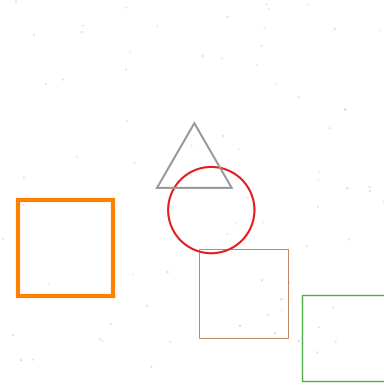[{"shape": "circle", "thickness": 1.5, "radius": 0.56, "center": [0.549, 0.454]}, {"shape": "square", "thickness": 1, "radius": 0.56, "center": [0.898, 0.123]}, {"shape": "square", "thickness": 3, "radius": 0.62, "center": [0.17, 0.357]}, {"shape": "square", "thickness": 0.5, "radius": 0.58, "center": [0.632, 0.237]}, {"shape": "triangle", "thickness": 1.5, "radius": 0.56, "center": [0.505, 0.568]}]